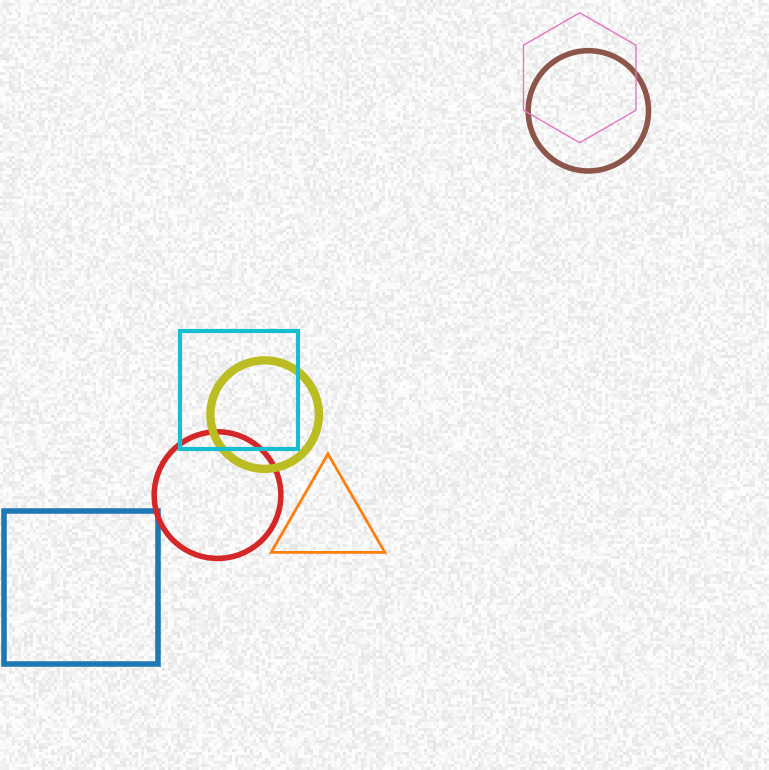[{"shape": "square", "thickness": 2, "radius": 0.5, "center": [0.105, 0.237]}, {"shape": "triangle", "thickness": 1, "radius": 0.43, "center": [0.426, 0.325]}, {"shape": "circle", "thickness": 2, "radius": 0.41, "center": [0.282, 0.357]}, {"shape": "circle", "thickness": 2, "radius": 0.39, "center": [0.764, 0.856]}, {"shape": "hexagon", "thickness": 0.5, "radius": 0.42, "center": [0.753, 0.899]}, {"shape": "circle", "thickness": 3, "radius": 0.35, "center": [0.344, 0.462]}, {"shape": "square", "thickness": 1.5, "radius": 0.38, "center": [0.311, 0.493]}]